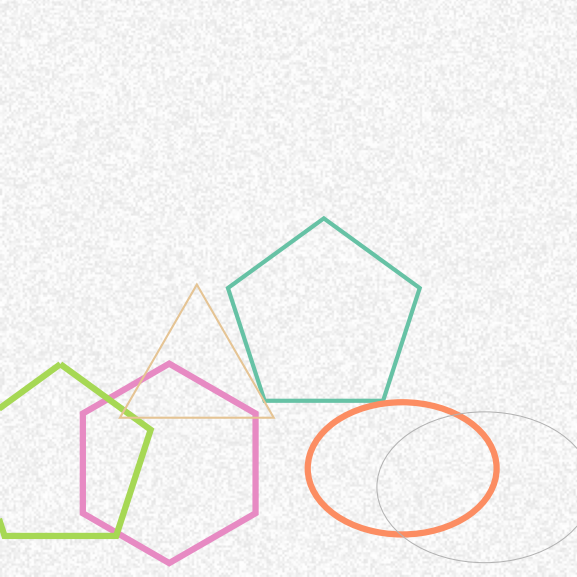[{"shape": "pentagon", "thickness": 2, "radius": 0.87, "center": [0.561, 0.446]}, {"shape": "oval", "thickness": 3, "radius": 0.82, "center": [0.696, 0.188]}, {"shape": "hexagon", "thickness": 3, "radius": 0.86, "center": [0.293, 0.197]}, {"shape": "pentagon", "thickness": 3, "radius": 0.82, "center": [0.105, 0.204]}, {"shape": "triangle", "thickness": 1, "radius": 0.77, "center": [0.341, 0.353]}, {"shape": "oval", "thickness": 0.5, "radius": 0.93, "center": [0.839, 0.155]}]